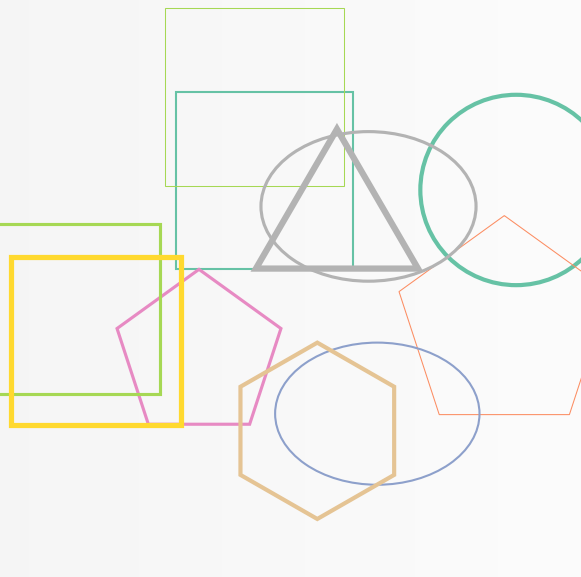[{"shape": "circle", "thickness": 2, "radius": 0.82, "center": [0.888, 0.67]}, {"shape": "square", "thickness": 1, "radius": 0.76, "center": [0.455, 0.687]}, {"shape": "pentagon", "thickness": 0.5, "radius": 0.95, "center": [0.868, 0.435]}, {"shape": "oval", "thickness": 1, "radius": 0.88, "center": [0.649, 0.283]}, {"shape": "pentagon", "thickness": 1.5, "radius": 0.74, "center": [0.342, 0.384]}, {"shape": "square", "thickness": 0.5, "radius": 0.77, "center": [0.438, 0.832]}, {"shape": "square", "thickness": 1.5, "radius": 0.74, "center": [0.128, 0.465]}, {"shape": "square", "thickness": 2.5, "radius": 0.73, "center": [0.165, 0.409]}, {"shape": "hexagon", "thickness": 2, "radius": 0.76, "center": [0.546, 0.253]}, {"shape": "oval", "thickness": 1.5, "radius": 0.93, "center": [0.634, 0.642]}, {"shape": "triangle", "thickness": 3, "radius": 0.8, "center": [0.58, 0.615]}]